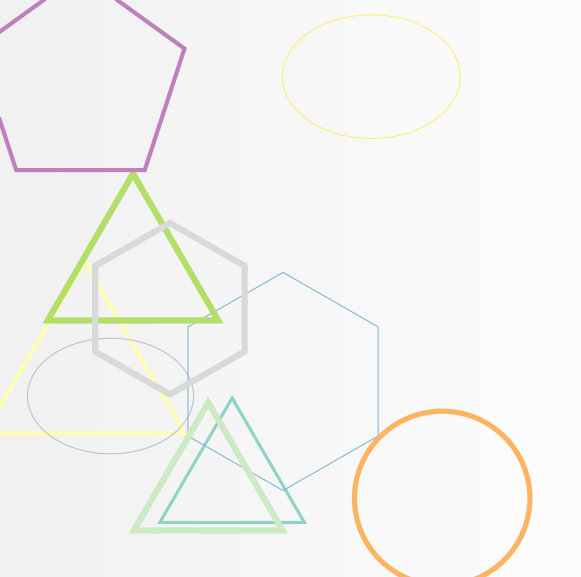[{"shape": "triangle", "thickness": 1.5, "radius": 0.72, "center": [0.399, 0.166]}, {"shape": "triangle", "thickness": 2, "radius": 0.99, "center": [0.145, 0.348]}, {"shape": "oval", "thickness": 0.5, "radius": 0.71, "center": [0.19, 0.313]}, {"shape": "hexagon", "thickness": 0.5, "radius": 0.94, "center": [0.487, 0.339]}, {"shape": "circle", "thickness": 2.5, "radius": 0.75, "center": [0.761, 0.136]}, {"shape": "triangle", "thickness": 3, "radius": 0.85, "center": [0.229, 0.529]}, {"shape": "hexagon", "thickness": 3, "radius": 0.74, "center": [0.292, 0.465]}, {"shape": "pentagon", "thickness": 2, "radius": 0.94, "center": [0.138, 0.857]}, {"shape": "triangle", "thickness": 3, "radius": 0.74, "center": [0.358, 0.154]}, {"shape": "oval", "thickness": 0.5, "radius": 0.77, "center": [0.639, 0.866]}]